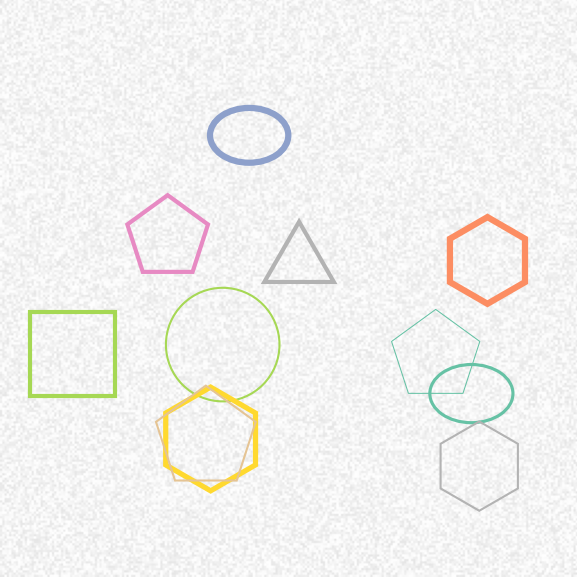[{"shape": "oval", "thickness": 1.5, "radius": 0.36, "center": [0.816, 0.318]}, {"shape": "pentagon", "thickness": 0.5, "radius": 0.4, "center": [0.754, 0.383]}, {"shape": "hexagon", "thickness": 3, "radius": 0.38, "center": [0.844, 0.548]}, {"shape": "oval", "thickness": 3, "radius": 0.34, "center": [0.431, 0.765]}, {"shape": "pentagon", "thickness": 2, "radius": 0.37, "center": [0.29, 0.588]}, {"shape": "circle", "thickness": 1, "radius": 0.49, "center": [0.386, 0.402]}, {"shape": "square", "thickness": 2, "radius": 0.37, "center": [0.125, 0.386]}, {"shape": "hexagon", "thickness": 2.5, "radius": 0.45, "center": [0.365, 0.239]}, {"shape": "pentagon", "thickness": 1, "radius": 0.45, "center": [0.356, 0.241]}, {"shape": "hexagon", "thickness": 1, "radius": 0.39, "center": [0.83, 0.192]}, {"shape": "triangle", "thickness": 2, "radius": 0.35, "center": [0.518, 0.546]}]